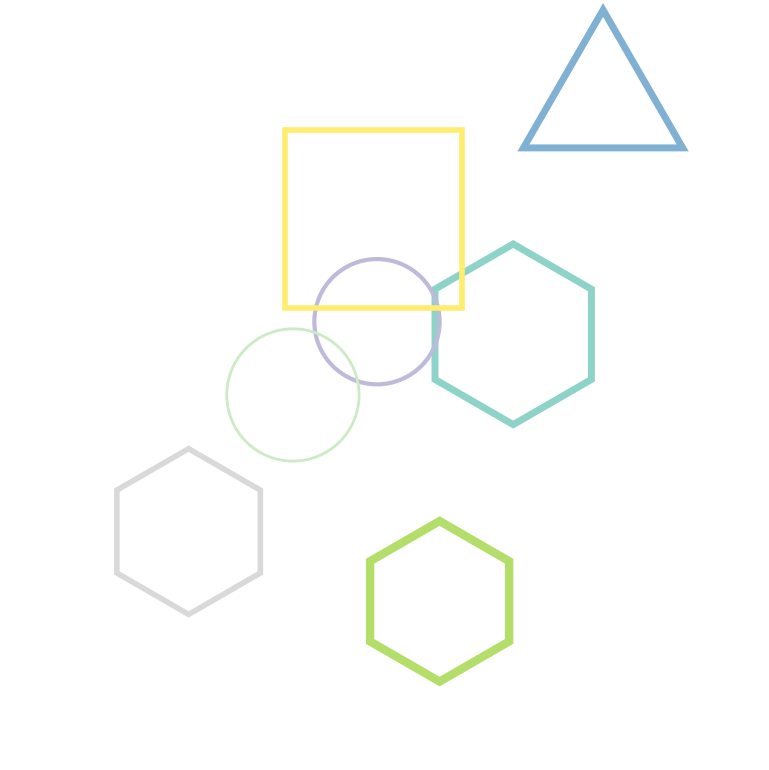[{"shape": "hexagon", "thickness": 2.5, "radius": 0.59, "center": [0.666, 0.566]}, {"shape": "circle", "thickness": 1.5, "radius": 0.41, "center": [0.49, 0.582]}, {"shape": "triangle", "thickness": 2.5, "radius": 0.6, "center": [0.783, 0.868]}, {"shape": "hexagon", "thickness": 3, "radius": 0.52, "center": [0.571, 0.219]}, {"shape": "hexagon", "thickness": 2, "radius": 0.54, "center": [0.245, 0.31]}, {"shape": "circle", "thickness": 1, "radius": 0.43, "center": [0.38, 0.487]}, {"shape": "square", "thickness": 2, "radius": 0.58, "center": [0.485, 0.716]}]